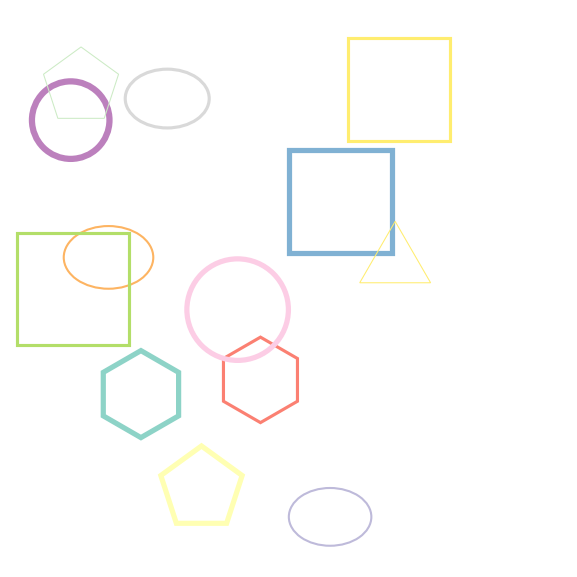[{"shape": "hexagon", "thickness": 2.5, "radius": 0.38, "center": [0.244, 0.317]}, {"shape": "pentagon", "thickness": 2.5, "radius": 0.37, "center": [0.349, 0.153]}, {"shape": "oval", "thickness": 1, "radius": 0.36, "center": [0.572, 0.104]}, {"shape": "hexagon", "thickness": 1.5, "radius": 0.37, "center": [0.451, 0.341]}, {"shape": "square", "thickness": 2.5, "radius": 0.45, "center": [0.59, 0.65]}, {"shape": "oval", "thickness": 1, "radius": 0.39, "center": [0.188, 0.553]}, {"shape": "square", "thickness": 1.5, "radius": 0.49, "center": [0.127, 0.499]}, {"shape": "circle", "thickness": 2.5, "radius": 0.44, "center": [0.411, 0.463]}, {"shape": "oval", "thickness": 1.5, "radius": 0.36, "center": [0.29, 0.828]}, {"shape": "circle", "thickness": 3, "radius": 0.34, "center": [0.122, 0.791]}, {"shape": "pentagon", "thickness": 0.5, "radius": 0.34, "center": [0.14, 0.849]}, {"shape": "triangle", "thickness": 0.5, "radius": 0.35, "center": [0.684, 0.545]}, {"shape": "square", "thickness": 1.5, "radius": 0.44, "center": [0.691, 0.844]}]